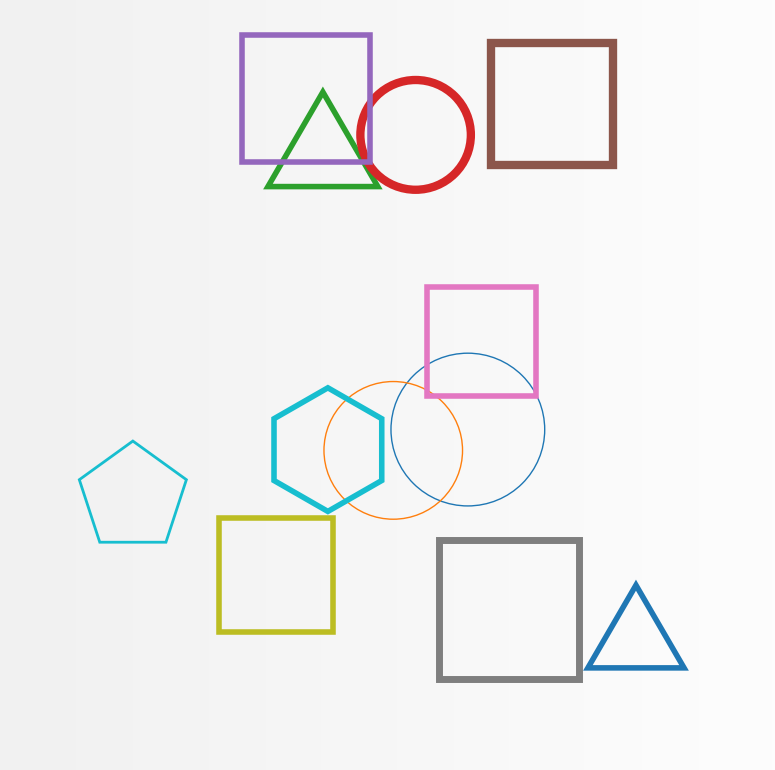[{"shape": "circle", "thickness": 0.5, "radius": 0.5, "center": [0.604, 0.442]}, {"shape": "triangle", "thickness": 2, "radius": 0.36, "center": [0.821, 0.168]}, {"shape": "circle", "thickness": 0.5, "radius": 0.45, "center": [0.507, 0.415]}, {"shape": "triangle", "thickness": 2, "radius": 0.41, "center": [0.417, 0.799]}, {"shape": "circle", "thickness": 3, "radius": 0.36, "center": [0.536, 0.825]}, {"shape": "square", "thickness": 2, "radius": 0.41, "center": [0.395, 0.872]}, {"shape": "square", "thickness": 3, "radius": 0.39, "center": [0.712, 0.865]}, {"shape": "square", "thickness": 2, "radius": 0.35, "center": [0.622, 0.556]}, {"shape": "square", "thickness": 2.5, "radius": 0.45, "center": [0.657, 0.208]}, {"shape": "square", "thickness": 2, "radius": 0.37, "center": [0.356, 0.253]}, {"shape": "hexagon", "thickness": 2, "radius": 0.4, "center": [0.423, 0.416]}, {"shape": "pentagon", "thickness": 1, "radius": 0.36, "center": [0.171, 0.355]}]